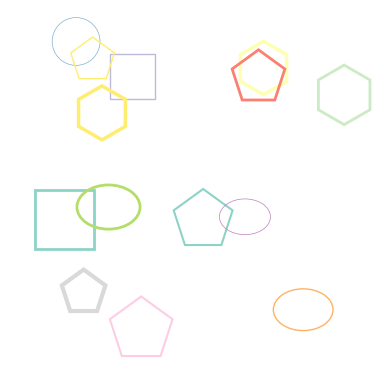[{"shape": "square", "thickness": 2, "radius": 0.38, "center": [0.167, 0.431]}, {"shape": "pentagon", "thickness": 1.5, "radius": 0.4, "center": [0.528, 0.429]}, {"shape": "hexagon", "thickness": 2.5, "radius": 0.35, "center": [0.684, 0.823]}, {"shape": "square", "thickness": 1, "radius": 0.29, "center": [0.344, 0.802]}, {"shape": "pentagon", "thickness": 2, "radius": 0.36, "center": [0.671, 0.799]}, {"shape": "circle", "thickness": 0.5, "radius": 0.31, "center": [0.198, 0.892]}, {"shape": "oval", "thickness": 1, "radius": 0.39, "center": [0.787, 0.196]}, {"shape": "oval", "thickness": 2, "radius": 0.41, "center": [0.282, 0.462]}, {"shape": "pentagon", "thickness": 1.5, "radius": 0.43, "center": [0.367, 0.144]}, {"shape": "pentagon", "thickness": 3, "radius": 0.3, "center": [0.217, 0.24]}, {"shape": "oval", "thickness": 0.5, "radius": 0.33, "center": [0.636, 0.437]}, {"shape": "hexagon", "thickness": 2, "radius": 0.39, "center": [0.894, 0.754]}, {"shape": "hexagon", "thickness": 2.5, "radius": 0.35, "center": [0.265, 0.707]}, {"shape": "pentagon", "thickness": 1, "radius": 0.3, "center": [0.241, 0.844]}]